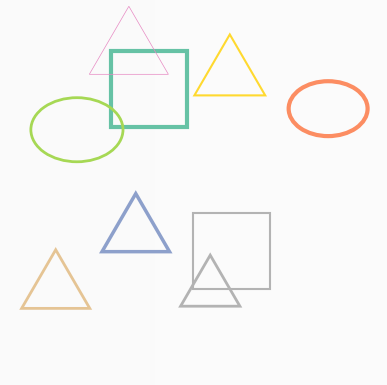[{"shape": "square", "thickness": 3, "radius": 0.49, "center": [0.385, 0.769]}, {"shape": "oval", "thickness": 3, "radius": 0.51, "center": [0.847, 0.718]}, {"shape": "triangle", "thickness": 2.5, "radius": 0.5, "center": [0.35, 0.397]}, {"shape": "triangle", "thickness": 0.5, "radius": 0.59, "center": [0.333, 0.866]}, {"shape": "oval", "thickness": 2, "radius": 0.59, "center": [0.199, 0.663]}, {"shape": "triangle", "thickness": 1.5, "radius": 0.53, "center": [0.593, 0.805]}, {"shape": "triangle", "thickness": 2, "radius": 0.51, "center": [0.144, 0.25]}, {"shape": "triangle", "thickness": 2, "radius": 0.44, "center": [0.543, 0.249]}, {"shape": "square", "thickness": 1.5, "radius": 0.49, "center": [0.598, 0.347]}]